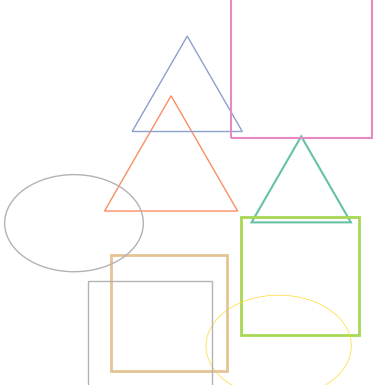[{"shape": "triangle", "thickness": 1.5, "radius": 0.74, "center": [0.782, 0.497]}, {"shape": "triangle", "thickness": 1, "radius": 1.0, "center": [0.444, 0.552]}, {"shape": "triangle", "thickness": 1, "radius": 0.83, "center": [0.486, 0.741]}, {"shape": "square", "thickness": 1.5, "radius": 0.91, "center": [0.783, 0.823]}, {"shape": "square", "thickness": 2, "radius": 0.76, "center": [0.779, 0.284]}, {"shape": "oval", "thickness": 0.5, "radius": 0.94, "center": [0.724, 0.101]}, {"shape": "square", "thickness": 2, "radius": 0.75, "center": [0.438, 0.187]}, {"shape": "oval", "thickness": 1, "radius": 0.9, "center": [0.192, 0.42]}, {"shape": "square", "thickness": 1, "radius": 0.81, "center": [0.39, 0.108]}]